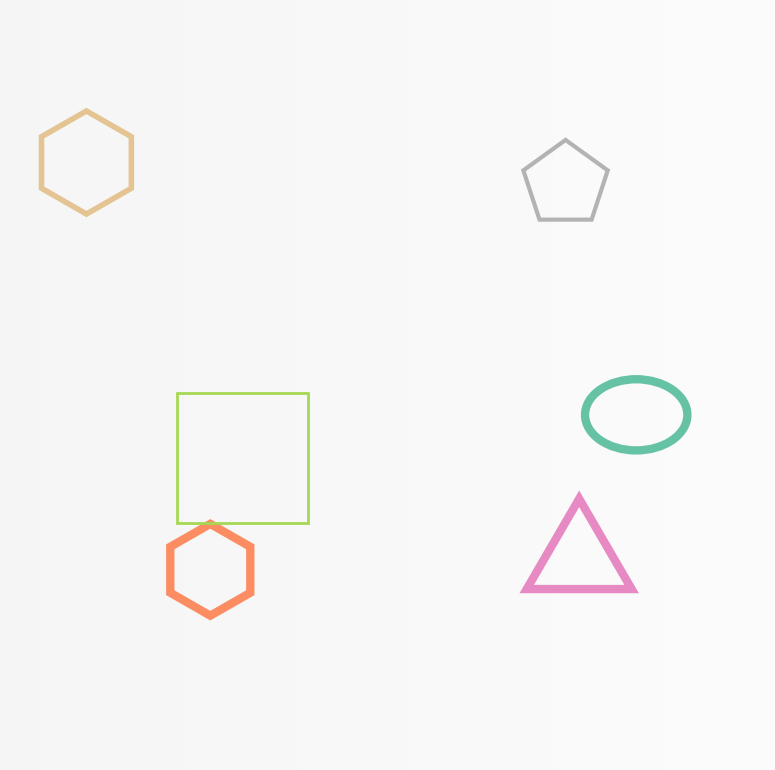[{"shape": "oval", "thickness": 3, "radius": 0.33, "center": [0.821, 0.461]}, {"shape": "hexagon", "thickness": 3, "radius": 0.3, "center": [0.271, 0.26]}, {"shape": "triangle", "thickness": 3, "radius": 0.39, "center": [0.747, 0.274]}, {"shape": "square", "thickness": 1, "radius": 0.42, "center": [0.313, 0.406]}, {"shape": "hexagon", "thickness": 2, "radius": 0.33, "center": [0.112, 0.789]}, {"shape": "pentagon", "thickness": 1.5, "radius": 0.29, "center": [0.73, 0.761]}]